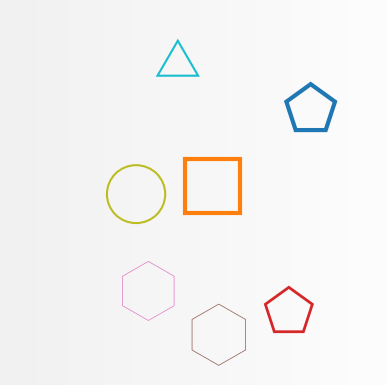[{"shape": "pentagon", "thickness": 3, "radius": 0.33, "center": [0.802, 0.716]}, {"shape": "square", "thickness": 3, "radius": 0.35, "center": [0.549, 0.517]}, {"shape": "pentagon", "thickness": 2, "radius": 0.32, "center": [0.745, 0.19]}, {"shape": "hexagon", "thickness": 0.5, "radius": 0.4, "center": [0.565, 0.131]}, {"shape": "hexagon", "thickness": 0.5, "radius": 0.38, "center": [0.383, 0.244]}, {"shape": "circle", "thickness": 1.5, "radius": 0.38, "center": [0.351, 0.496]}, {"shape": "triangle", "thickness": 1.5, "radius": 0.3, "center": [0.459, 0.834]}]